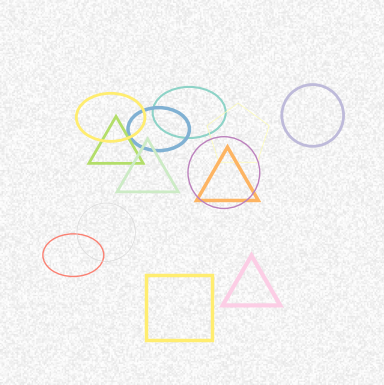[{"shape": "oval", "thickness": 1.5, "radius": 0.47, "center": [0.491, 0.708]}, {"shape": "pentagon", "thickness": 0.5, "radius": 0.42, "center": [0.618, 0.647]}, {"shape": "circle", "thickness": 2, "radius": 0.4, "center": [0.812, 0.7]}, {"shape": "oval", "thickness": 1, "radius": 0.4, "center": [0.19, 0.337]}, {"shape": "oval", "thickness": 2.5, "radius": 0.4, "center": [0.412, 0.665]}, {"shape": "triangle", "thickness": 2.5, "radius": 0.46, "center": [0.591, 0.526]}, {"shape": "triangle", "thickness": 2, "radius": 0.41, "center": [0.301, 0.616]}, {"shape": "triangle", "thickness": 3, "radius": 0.43, "center": [0.653, 0.25]}, {"shape": "circle", "thickness": 0.5, "radius": 0.38, "center": [0.276, 0.397]}, {"shape": "circle", "thickness": 1, "radius": 0.47, "center": [0.581, 0.552]}, {"shape": "triangle", "thickness": 2, "radius": 0.46, "center": [0.383, 0.548]}, {"shape": "oval", "thickness": 2, "radius": 0.45, "center": [0.287, 0.695]}, {"shape": "square", "thickness": 2.5, "radius": 0.42, "center": [0.464, 0.201]}]